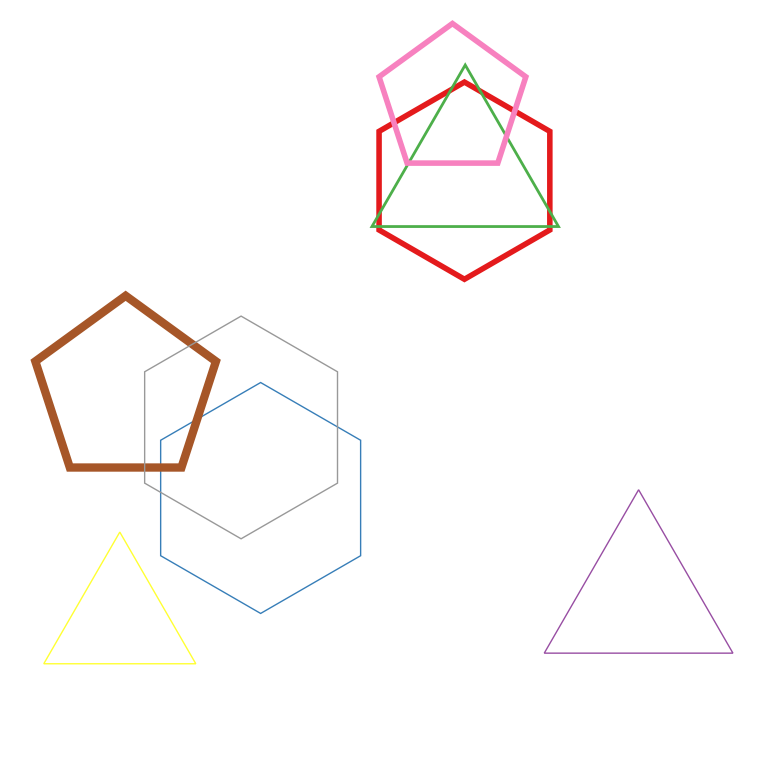[{"shape": "hexagon", "thickness": 2, "radius": 0.64, "center": [0.603, 0.765]}, {"shape": "hexagon", "thickness": 0.5, "radius": 0.75, "center": [0.338, 0.353]}, {"shape": "triangle", "thickness": 1, "radius": 0.7, "center": [0.604, 0.776]}, {"shape": "triangle", "thickness": 0.5, "radius": 0.71, "center": [0.829, 0.222]}, {"shape": "triangle", "thickness": 0.5, "radius": 0.57, "center": [0.156, 0.195]}, {"shape": "pentagon", "thickness": 3, "radius": 0.62, "center": [0.163, 0.493]}, {"shape": "pentagon", "thickness": 2, "radius": 0.5, "center": [0.588, 0.869]}, {"shape": "hexagon", "thickness": 0.5, "radius": 0.72, "center": [0.313, 0.445]}]